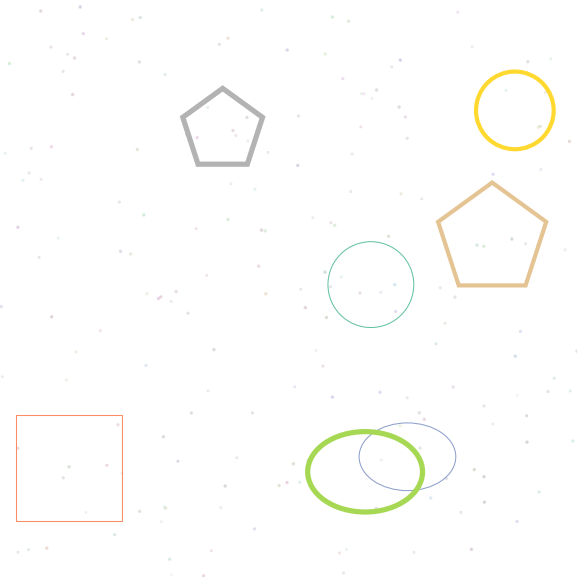[{"shape": "circle", "thickness": 0.5, "radius": 0.37, "center": [0.642, 0.506]}, {"shape": "square", "thickness": 0.5, "radius": 0.46, "center": [0.119, 0.189]}, {"shape": "oval", "thickness": 0.5, "radius": 0.42, "center": [0.706, 0.208]}, {"shape": "oval", "thickness": 2.5, "radius": 0.5, "center": [0.632, 0.182]}, {"shape": "circle", "thickness": 2, "radius": 0.34, "center": [0.892, 0.808]}, {"shape": "pentagon", "thickness": 2, "radius": 0.49, "center": [0.852, 0.585]}, {"shape": "pentagon", "thickness": 2.5, "radius": 0.36, "center": [0.386, 0.774]}]